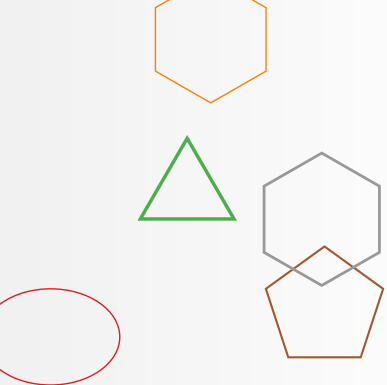[{"shape": "oval", "thickness": 1, "radius": 0.89, "center": [0.131, 0.125]}, {"shape": "triangle", "thickness": 2.5, "radius": 0.7, "center": [0.483, 0.501]}, {"shape": "hexagon", "thickness": 1, "radius": 0.82, "center": [0.544, 0.898]}, {"shape": "pentagon", "thickness": 1.5, "radius": 0.8, "center": [0.837, 0.201]}, {"shape": "hexagon", "thickness": 2, "radius": 0.86, "center": [0.83, 0.43]}]